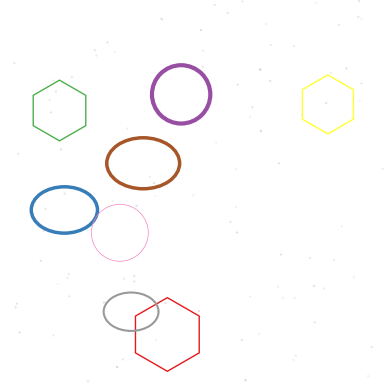[{"shape": "hexagon", "thickness": 1, "radius": 0.48, "center": [0.435, 0.131]}, {"shape": "oval", "thickness": 2.5, "radius": 0.43, "center": [0.167, 0.455]}, {"shape": "hexagon", "thickness": 1, "radius": 0.39, "center": [0.155, 0.713]}, {"shape": "circle", "thickness": 3, "radius": 0.38, "center": [0.47, 0.755]}, {"shape": "hexagon", "thickness": 1, "radius": 0.38, "center": [0.852, 0.729]}, {"shape": "oval", "thickness": 2.5, "radius": 0.47, "center": [0.372, 0.576]}, {"shape": "circle", "thickness": 0.5, "radius": 0.37, "center": [0.311, 0.395]}, {"shape": "oval", "thickness": 1.5, "radius": 0.36, "center": [0.341, 0.19]}]